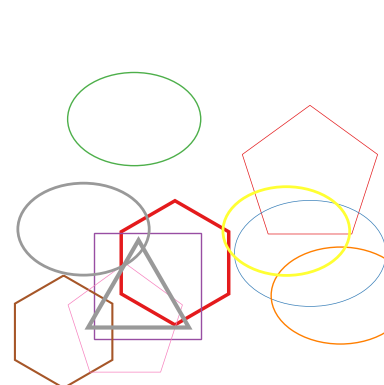[{"shape": "pentagon", "thickness": 0.5, "radius": 0.92, "center": [0.805, 0.542]}, {"shape": "hexagon", "thickness": 2.5, "radius": 0.81, "center": [0.454, 0.317]}, {"shape": "oval", "thickness": 0.5, "radius": 0.98, "center": [0.806, 0.342]}, {"shape": "oval", "thickness": 1, "radius": 0.86, "center": [0.349, 0.691]}, {"shape": "square", "thickness": 1, "radius": 0.69, "center": [0.383, 0.257]}, {"shape": "oval", "thickness": 1, "radius": 0.9, "center": [0.884, 0.232]}, {"shape": "oval", "thickness": 2, "radius": 0.82, "center": [0.744, 0.4]}, {"shape": "hexagon", "thickness": 1.5, "radius": 0.73, "center": [0.165, 0.138]}, {"shape": "pentagon", "thickness": 0.5, "radius": 0.78, "center": [0.325, 0.16]}, {"shape": "oval", "thickness": 2, "radius": 0.85, "center": [0.217, 0.405]}, {"shape": "triangle", "thickness": 3, "radius": 0.76, "center": [0.36, 0.225]}]